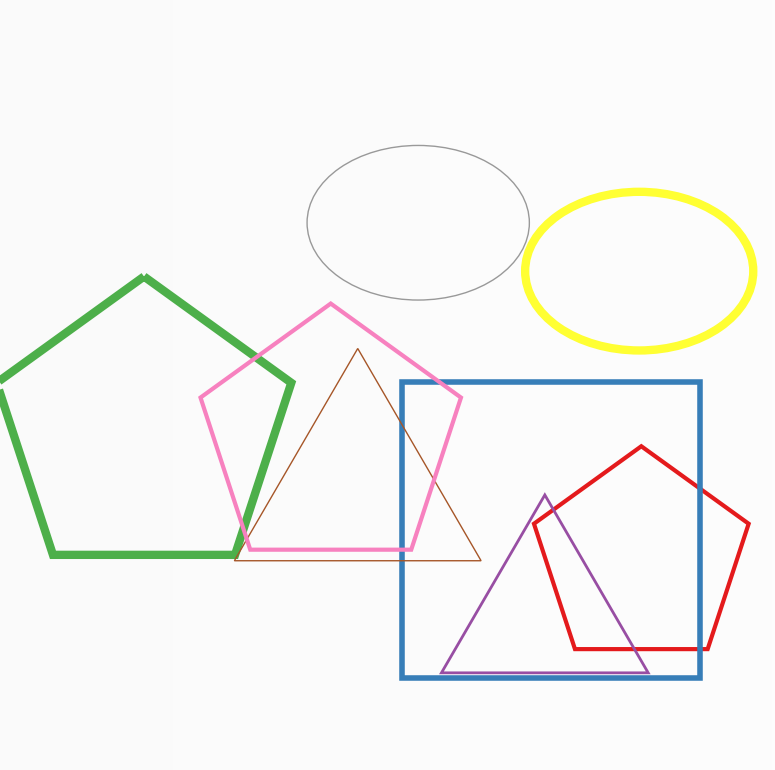[{"shape": "pentagon", "thickness": 1.5, "radius": 0.73, "center": [0.827, 0.275]}, {"shape": "square", "thickness": 2, "radius": 0.96, "center": [0.711, 0.312]}, {"shape": "pentagon", "thickness": 3, "radius": 1.0, "center": [0.186, 0.441]}, {"shape": "triangle", "thickness": 1, "radius": 0.77, "center": [0.703, 0.203]}, {"shape": "oval", "thickness": 3, "radius": 0.74, "center": [0.825, 0.648]}, {"shape": "triangle", "thickness": 0.5, "radius": 0.92, "center": [0.462, 0.364]}, {"shape": "pentagon", "thickness": 1.5, "radius": 0.88, "center": [0.427, 0.429]}, {"shape": "oval", "thickness": 0.5, "radius": 0.72, "center": [0.54, 0.711]}]